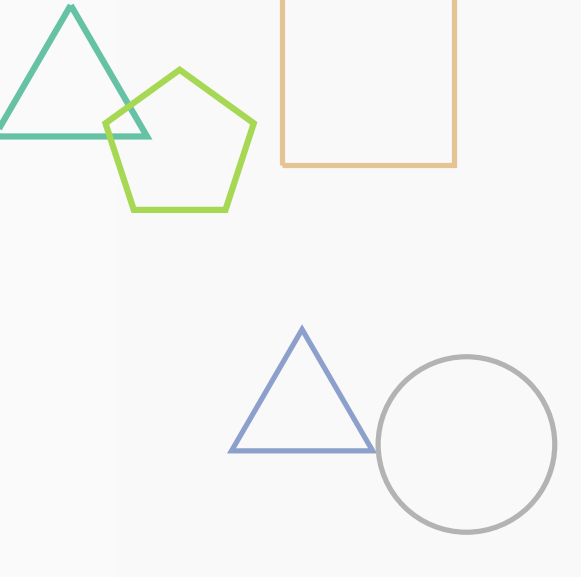[{"shape": "triangle", "thickness": 3, "radius": 0.76, "center": [0.122, 0.839]}, {"shape": "triangle", "thickness": 2.5, "radius": 0.7, "center": [0.52, 0.289]}, {"shape": "pentagon", "thickness": 3, "radius": 0.67, "center": [0.309, 0.744]}, {"shape": "square", "thickness": 2.5, "radius": 0.74, "center": [0.633, 0.86]}, {"shape": "circle", "thickness": 2.5, "radius": 0.76, "center": [0.802, 0.229]}]